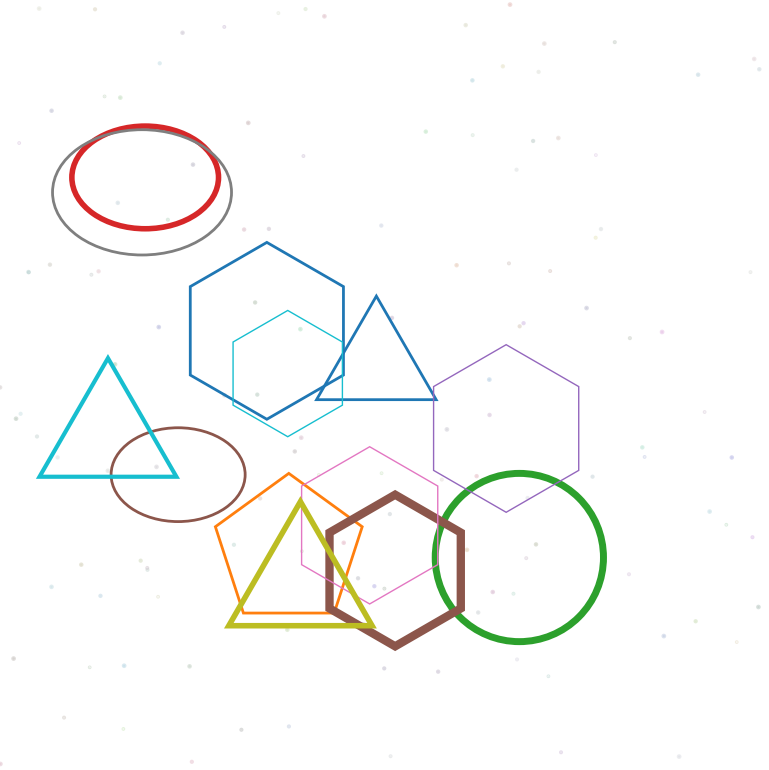[{"shape": "triangle", "thickness": 1, "radius": 0.45, "center": [0.489, 0.526]}, {"shape": "hexagon", "thickness": 1, "radius": 0.57, "center": [0.347, 0.57]}, {"shape": "pentagon", "thickness": 1, "radius": 0.5, "center": [0.375, 0.285]}, {"shape": "circle", "thickness": 2.5, "radius": 0.55, "center": [0.674, 0.276]}, {"shape": "oval", "thickness": 2, "radius": 0.48, "center": [0.189, 0.77]}, {"shape": "hexagon", "thickness": 0.5, "radius": 0.54, "center": [0.657, 0.444]}, {"shape": "hexagon", "thickness": 3, "radius": 0.49, "center": [0.513, 0.259]}, {"shape": "oval", "thickness": 1, "radius": 0.44, "center": [0.231, 0.384]}, {"shape": "hexagon", "thickness": 0.5, "radius": 0.51, "center": [0.48, 0.318]}, {"shape": "oval", "thickness": 1, "radius": 0.58, "center": [0.184, 0.75]}, {"shape": "triangle", "thickness": 2, "radius": 0.54, "center": [0.39, 0.241]}, {"shape": "hexagon", "thickness": 0.5, "radius": 0.41, "center": [0.374, 0.515]}, {"shape": "triangle", "thickness": 1.5, "radius": 0.51, "center": [0.14, 0.432]}]